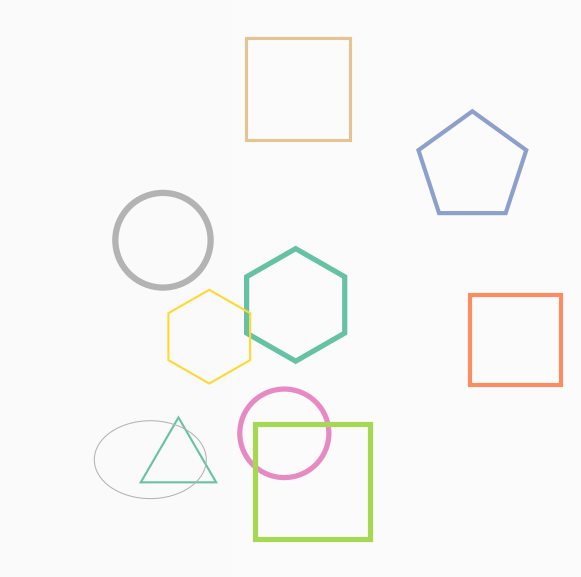[{"shape": "hexagon", "thickness": 2.5, "radius": 0.49, "center": [0.509, 0.471]}, {"shape": "triangle", "thickness": 1, "radius": 0.37, "center": [0.307, 0.201]}, {"shape": "square", "thickness": 2, "radius": 0.39, "center": [0.887, 0.411]}, {"shape": "pentagon", "thickness": 2, "radius": 0.49, "center": [0.813, 0.709]}, {"shape": "circle", "thickness": 2.5, "radius": 0.38, "center": [0.489, 0.249]}, {"shape": "square", "thickness": 2.5, "radius": 0.5, "center": [0.538, 0.165]}, {"shape": "hexagon", "thickness": 1, "radius": 0.41, "center": [0.36, 0.416]}, {"shape": "square", "thickness": 1.5, "radius": 0.44, "center": [0.513, 0.845]}, {"shape": "oval", "thickness": 0.5, "radius": 0.48, "center": [0.259, 0.203]}, {"shape": "circle", "thickness": 3, "radius": 0.41, "center": [0.28, 0.583]}]